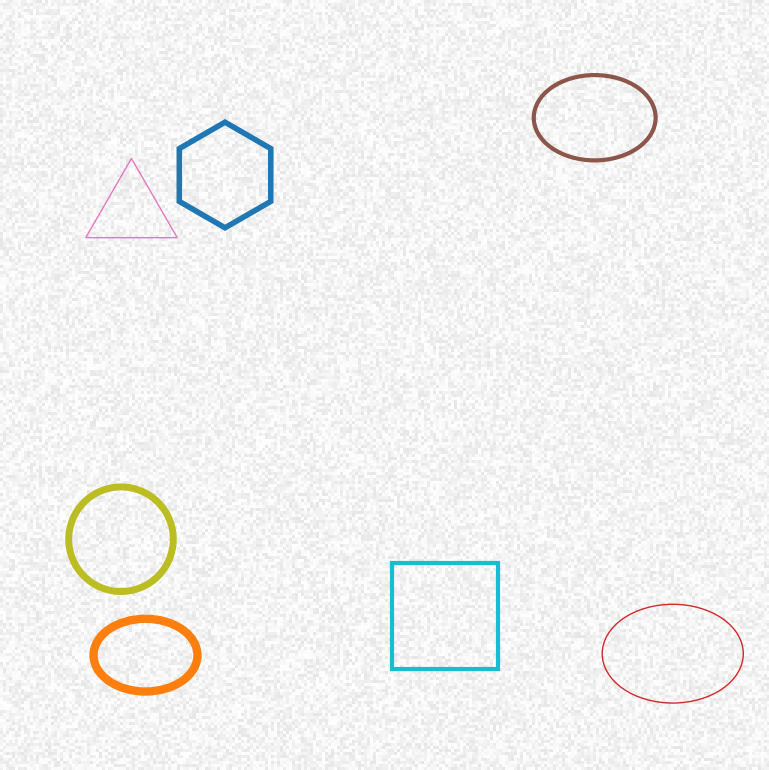[{"shape": "hexagon", "thickness": 2, "radius": 0.34, "center": [0.292, 0.773]}, {"shape": "oval", "thickness": 3, "radius": 0.34, "center": [0.189, 0.149]}, {"shape": "oval", "thickness": 0.5, "radius": 0.46, "center": [0.874, 0.151]}, {"shape": "oval", "thickness": 1.5, "radius": 0.4, "center": [0.772, 0.847]}, {"shape": "triangle", "thickness": 0.5, "radius": 0.34, "center": [0.171, 0.726]}, {"shape": "circle", "thickness": 2.5, "radius": 0.34, "center": [0.157, 0.3]}, {"shape": "square", "thickness": 1.5, "radius": 0.34, "center": [0.578, 0.2]}]